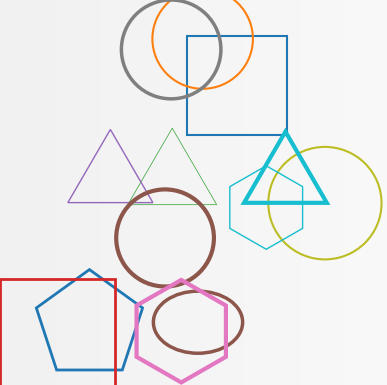[{"shape": "pentagon", "thickness": 2, "radius": 0.72, "center": [0.231, 0.156]}, {"shape": "square", "thickness": 1.5, "radius": 0.64, "center": [0.611, 0.778]}, {"shape": "circle", "thickness": 1.5, "radius": 0.65, "center": [0.523, 0.899]}, {"shape": "triangle", "thickness": 0.5, "radius": 0.66, "center": [0.444, 0.535]}, {"shape": "square", "thickness": 2, "radius": 0.74, "center": [0.149, 0.127]}, {"shape": "triangle", "thickness": 1, "radius": 0.63, "center": [0.285, 0.537]}, {"shape": "oval", "thickness": 2.5, "radius": 0.58, "center": [0.511, 0.163]}, {"shape": "circle", "thickness": 3, "radius": 0.63, "center": [0.426, 0.382]}, {"shape": "hexagon", "thickness": 3, "radius": 0.67, "center": [0.468, 0.14]}, {"shape": "circle", "thickness": 2.5, "radius": 0.64, "center": [0.442, 0.872]}, {"shape": "circle", "thickness": 1.5, "radius": 0.73, "center": [0.839, 0.472]}, {"shape": "triangle", "thickness": 3, "radius": 0.62, "center": [0.737, 0.535]}, {"shape": "hexagon", "thickness": 1, "radius": 0.54, "center": [0.687, 0.461]}]